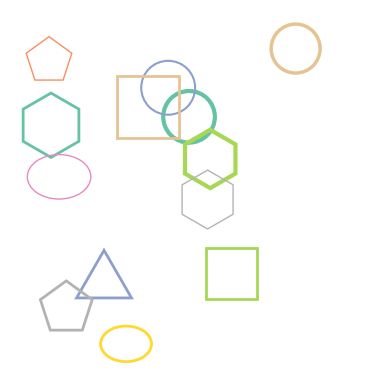[{"shape": "hexagon", "thickness": 2, "radius": 0.42, "center": [0.133, 0.675]}, {"shape": "circle", "thickness": 3, "radius": 0.34, "center": [0.491, 0.697]}, {"shape": "pentagon", "thickness": 1, "radius": 0.31, "center": [0.127, 0.842]}, {"shape": "triangle", "thickness": 2, "radius": 0.41, "center": [0.27, 0.267]}, {"shape": "circle", "thickness": 1.5, "radius": 0.35, "center": [0.437, 0.772]}, {"shape": "oval", "thickness": 1, "radius": 0.41, "center": [0.153, 0.541]}, {"shape": "square", "thickness": 2, "radius": 0.33, "center": [0.601, 0.29]}, {"shape": "hexagon", "thickness": 3, "radius": 0.38, "center": [0.546, 0.587]}, {"shape": "oval", "thickness": 2, "radius": 0.33, "center": [0.328, 0.107]}, {"shape": "circle", "thickness": 2.5, "radius": 0.32, "center": [0.768, 0.874]}, {"shape": "square", "thickness": 2, "radius": 0.4, "center": [0.385, 0.722]}, {"shape": "pentagon", "thickness": 2, "radius": 0.35, "center": [0.172, 0.2]}, {"shape": "hexagon", "thickness": 1, "radius": 0.38, "center": [0.539, 0.482]}]